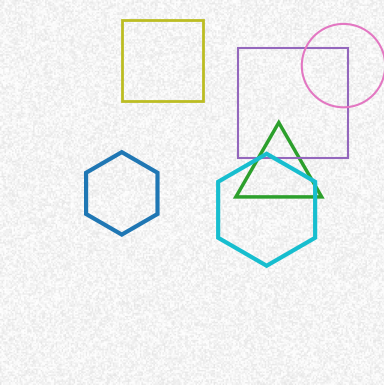[{"shape": "hexagon", "thickness": 3, "radius": 0.54, "center": [0.316, 0.498]}, {"shape": "triangle", "thickness": 2.5, "radius": 0.64, "center": [0.724, 0.553]}, {"shape": "square", "thickness": 1.5, "radius": 0.72, "center": [0.762, 0.732]}, {"shape": "circle", "thickness": 1.5, "radius": 0.54, "center": [0.892, 0.83]}, {"shape": "square", "thickness": 2, "radius": 0.53, "center": [0.422, 0.843]}, {"shape": "hexagon", "thickness": 3, "radius": 0.73, "center": [0.693, 0.455]}]